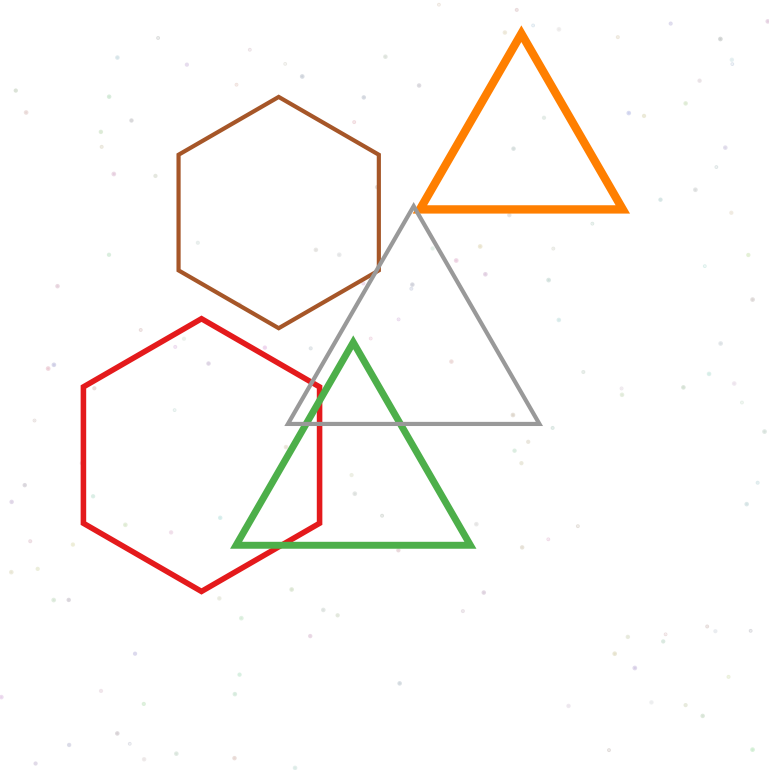[{"shape": "hexagon", "thickness": 2, "radius": 0.89, "center": [0.262, 0.409]}, {"shape": "triangle", "thickness": 2.5, "radius": 0.88, "center": [0.459, 0.38]}, {"shape": "triangle", "thickness": 3, "radius": 0.76, "center": [0.677, 0.804]}, {"shape": "hexagon", "thickness": 1.5, "radius": 0.75, "center": [0.362, 0.724]}, {"shape": "triangle", "thickness": 1.5, "radius": 0.94, "center": [0.537, 0.544]}]